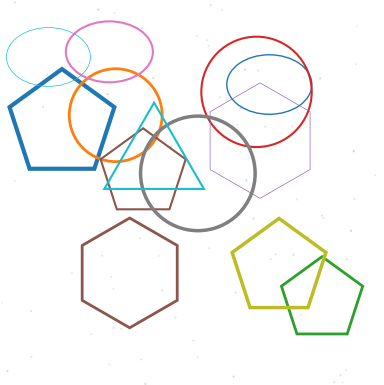[{"shape": "pentagon", "thickness": 3, "radius": 0.72, "center": [0.161, 0.677]}, {"shape": "oval", "thickness": 1, "radius": 0.55, "center": [0.7, 0.78]}, {"shape": "circle", "thickness": 2, "radius": 0.6, "center": [0.301, 0.701]}, {"shape": "pentagon", "thickness": 2, "radius": 0.55, "center": [0.837, 0.222]}, {"shape": "circle", "thickness": 1.5, "radius": 0.72, "center": [0.666, 0.761]}, {"shape": "hexagon", "thickness": 0.5, "radius": 0.75, "center": [0.676, 0.635]}, {"shape": "pentagon", "thickness": 1.5, "radius": 0.58, "center": [0.372, 0.55]}, {"shape": "hexagon", "thickness": 2, "radius": 0.71, "center": [0.337, 0.291]}, {"shape": "oval", "thickness": 1.5, "radius": 0.57, "center": [0.284, 0.865]}, {"shape": "circle", "thickness": 2.5, "radius": 0.74, "center": [0.514, 0.55]}, {"shape": "pentagon", "thickness": 2.5, "radius": 0.64, "center": [0.725, 0.305]}, {"shape": "triangle", "thickness": 1.5, "radius": 0.75, "center": [0.4, 0.584]}, {"shape": "oval", "thickness": 0.5, "radius": 0.54, "center": [0.126, 0.852]}]